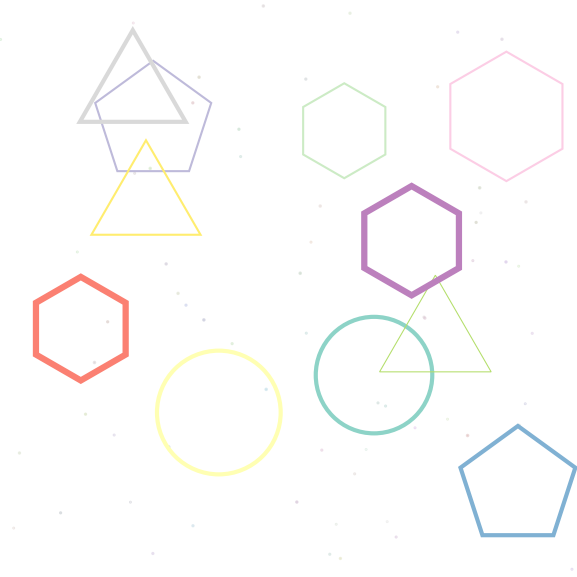[{"shape": "circle", "thickness": 2, "radius": 0.5, "center": [0.648, 0.35]}, {"shape": "circle", "thickness": 2, "radius": 0.54, "center": [0.379, 0.285]}, {"shape": "pentagon", "thickness": 1, "radius": 0.53, "center": [0.265, 0.788]}, {"shape": "hexagon", "thickness": 3, "radius": 0.45, "center": [0.14, 0.43]}, {"shape": "pentagon", "thickness": 2, "radius": 0.52, "center": [0.897, 0.157]}, {"shape": "triangle", "thickness": 0.5, "radius": 0.56, "center": [0.754, 0.411]}, {"shape": "hexagon", "thickness": 1, "radius": 0.56, "center": [0.877, 0.798]}, {"shape": "triangle", "thickness": 2, "radius": 0.53, "center": [0.23, 0.841]}, {"shape": "hexagon", "thickness": 3, "radius": 0.47, "center": [0.713, 0.582]}, {"shape": "hexagon", "thickness": 1, "radius": 0.41, "center": [0.596, 0.773]}, {"shape": "triangle", "thickness": 1, "radius": 0.55, "center": [0.253, 0.647]}]